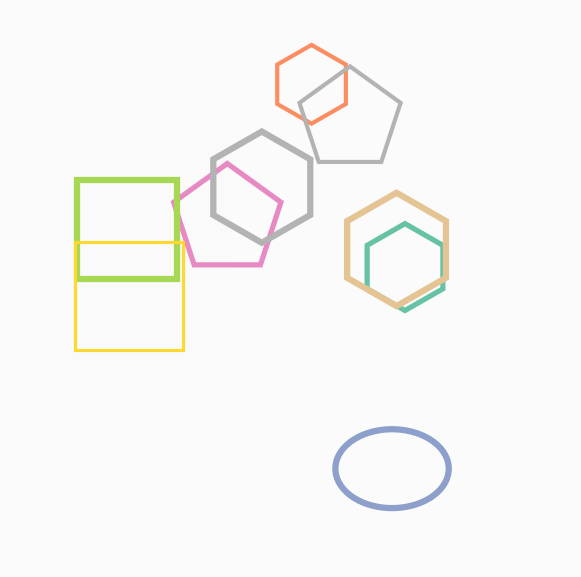[{"shape": "hexagon", "thickness": 2.5, "radius": 0.38, "center": [0.697, 0.537]}, {"shape": "hexagon", "thickness": 2, "radius": 0.34, "center": [0.536, 0.853]}, {"shape": "oval", "thickness": 3, "radius": 0.49, "center": [0.675, 0.188]}, {"shape": "pentagon", "thickness": 2.5, "radius": 0.49, "center": [0.391, 0.619]}, {"shape": "square", "thickness": 3, "radius": 0.43, "center": [0.218, 0.601]}, {"shape": "square", "thickness": 1.5, "radius": 0.47, "center": [0.222, 0.487]}, {"shape": "hexagon", "thickness": 3, "radius": 0.49, "center": [0.682, 0.567]}, {"shape": "pentagon", "thickness": 2, "radius": 0.46, "center": [0.602, 0.793]}, {"shape": "hexagon", "thickness": 3, "radius": 0.48, "center": [0.45, 0.675]}]